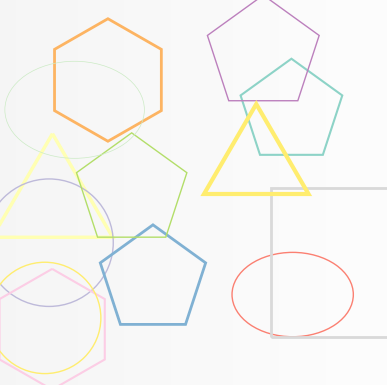[{"shape": "pentagon", "thickness": 1.5, "radius": 0.69, "center": [0.752, 0.709]}, {"shape": "triangle", "thickness": 2.5, "radius": 0.9, "center": [0.135, 0.473]}, {"shape": "circle", "thickness": 1, "radius": 0.83, "center": [0.127, 0.37]}, {"shape": "oval", "thickness": 1, "radius": 0.78, "center": [0.755, 0.235]}, {"shape": "pentagon", "thickness": 2, "radius": 0.71, "center": [0.395, 0.273]}, {"shape": "hexagon", "thickness": 2, "radius": 0.8, "center": [0.279, 0.792]}, {"shape": "pentagon", "thickness": 1, "radius": 0.75, "center": [0.34, 0.505]}, {"shape": "hexagon", "thickness": 1.5, "radius": 0.78, "center": [0.135, 0.145]}, {"shape": "square", "thickness": 2, "radius": 0.97, "center": [0.892, 0.319]}, {"shape": "pentagon", "thickness": 1, "radius": 0.76, "center": [0.679, 0.861]}, {"shape": "oval", "thickness": 0.5, "radius": 0.9, "center": [0.193, 0.715]}, {"shape": "circle", "thickness": 1, "radius": 0.72, "center": [0.116, 0.174]}, {"shape": "triangle", "thickness": 3, "radius": 0.78, "center": [0.661, 0.574]}]